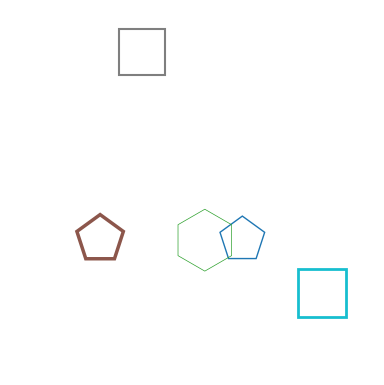[{"shape": "pentagon", "thickness": 1, "radius": 0.3, "center": [0.629, 0.378]}, {"shape": "hexagon", "thickness": 0.5, "radius": 0.4, "center": [0.532, 0.376]}, {"shape": "pentagon", "thickness": 2.5, "radius": 0.32, "center": [0.26, 0.379]}, {"shape": "square", "thickness": 1.5, "radius": 0.3, "center": [0.369, 0.865]}, {"shape": "square", "thickness": 2, "radius": 0.31, "center": [0.836, 0.24]}]